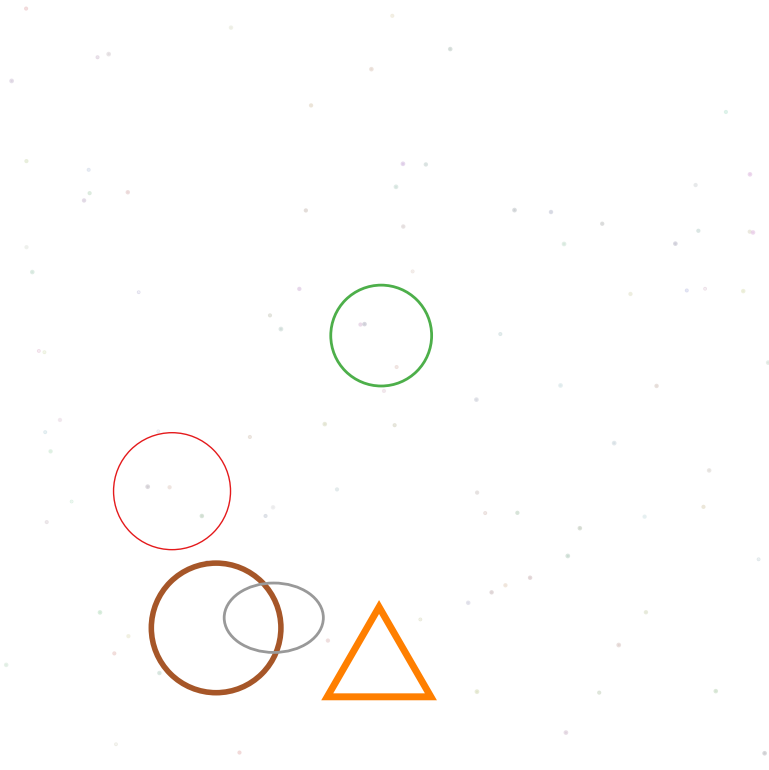[{"shape": "circle", "thickness": 0.5, "radius": 0.38, "center": [0.223, 0.362]}, {"shape": "circle", "thickness": 1, "radius": 0.33, "center": [0.495, 0.564]}, {"shape": "triangle", "thickness": 2.5, "radius": 0.39, "center": [0.492, 0.134]}, {"shape": "circle", "thickness": 2, "radius": 0.42, "center": [0.281, 0.185]}, {"shape": "oval", "thickness": 1, "radius": 0.32, "center": [0.356, 0.198]}]